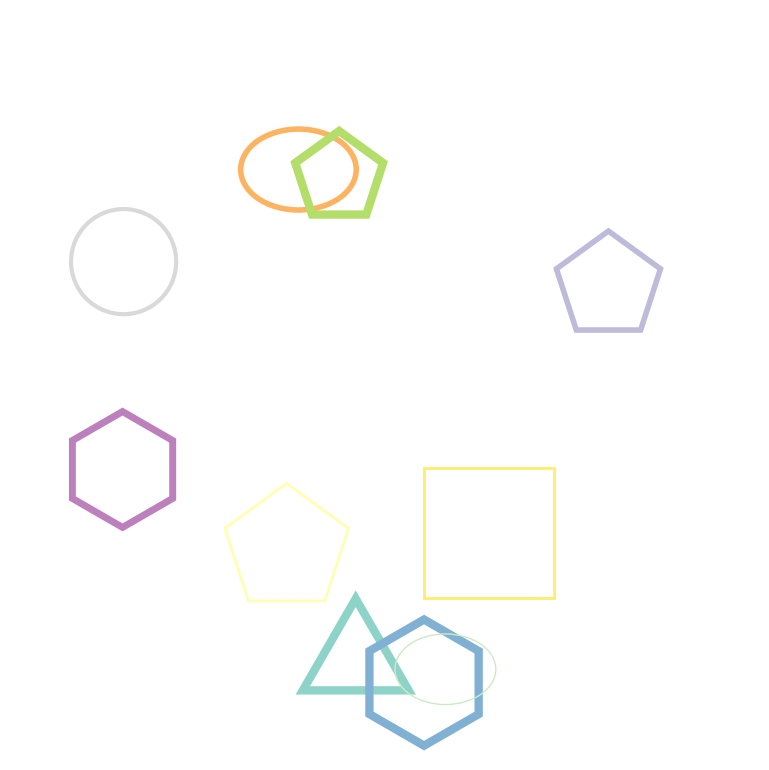[{"shape": "triangle", "thickness": 3, "radius": 0.4, "center": [0.462, 0.143]}, {"shape": "pentagon", "thickness": 1, "radius": 0.42, "center": [0.372, 0.288]}, {"shape": "pentagon", "thickness": 2, "radius": 0.36, "center": [0.79, 0.629]}, {"shape": "hexagon", "thickness": 3, "radius": 0.41, "center": [0.551, 0.114]}, {"shape": "oval", "thickness": 2, "radius": 0.38, "center": [0.388, 0.78]}, {"shape": "pentagon", "thickness": 3, "radius": 0.3, "center": [0.44, 0.77]}, {"shape": "circle", "thickness": 1.5, "radius": 0.34, "center": [0.161, 0.66]}, {"shape": "hexagon", "thickness": 2.5, "radius": 0.38, "center": [0.159, 0.39]}, {"shape": "oval", "thickness": 0.5, "radius": 0.33, "center": [0.578, 0.131]}, {"shape": "square", "thickness": 1, "radius": 0.42, "center": [0.635, 0.308]}]